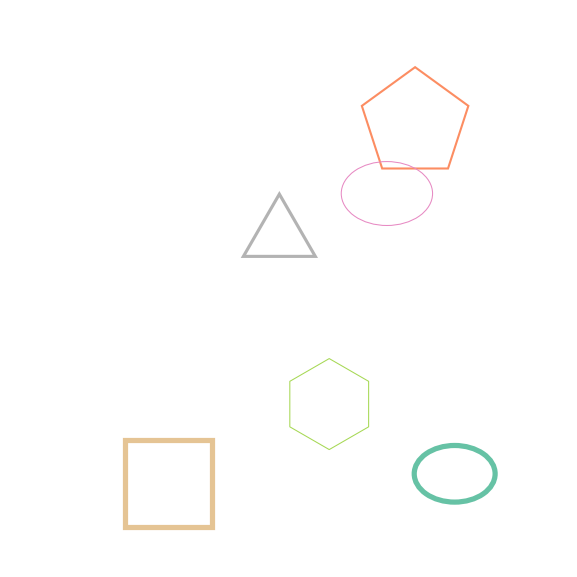[{"shape": "oval", "thickness": 2.5, "radius": 0.35, "center": [0.787, 0.179]}, {"shape": "pentagon", "thickness": 1, "radius": 0.48, "center": [0.719, 0.786]}, {"shape": "oval", "thickness": 0.5, "radius": 0.4, "center": [0.67, 0.664]}, {"shape": "hexagon", "thickness": 0.5, "radius": 0.39, "center": [0.57, 0.299]}, {"shape": "square", "thickness": 2.5, "radius": 0.38, "center": [0.292, 0.162]}, {"shape": "triangle", "thickness": 1.5, "radius": 0.36, "center": [0.484, 0.591]}]